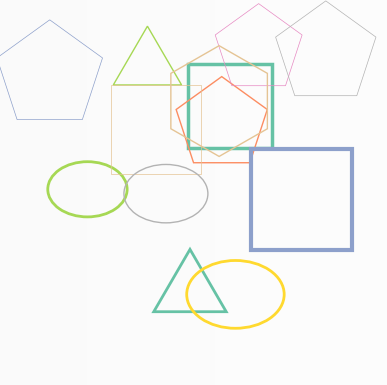[{"shape": "square", "thickness": 2.5, "radius": 0.54, "center": [0.593, 0.725]}, {"shape": "triangle", "thickness": 2, "radius": 0.54, "center": [0.49, 0.244]}, {"shape": "pentagon", "thickness": 1, "radius": 0.62, "center": [0.572, 0.677]}, {"shape": "square", "thickness": 3, "radius": 0.65, "center": [0.778, 0.482]}, {"shape": "pentagon", "thickness": 0.5, "radius": 0.72, "center": [0.128, 0.805]}, {"shape": "pentagon", "thickness": 0.5, "radius": 0.59, "center": [0.667, 0.873]}, {"shape": "triangle", "thickness": 1, "radius": 0.51, "center": [0.38, 0.83]}, {"shape": "oval", "thickness": 2, "radius": 0.51, "center": [0.226, 0.508]}, {"shape": "oval", "thickness": 2, "radius": 0.63, "center": [0.608, 0.235]}, {"shape": "square", "thickness": 0.5, "radius": 0.58, "center": [0.402, 0.664]}, {"shape": "hexagon", "thickness": 1, "radius": 0.72, "center": [0.565, 0.738]}, {"shape": "pentagon", "thickness": 0.5, "radius": 0.68, "center": [0.841, 0.862]}, {"shape": "oval", "thickness": 1, "radius": 0.54, "center": [0.428, 0.497]}]